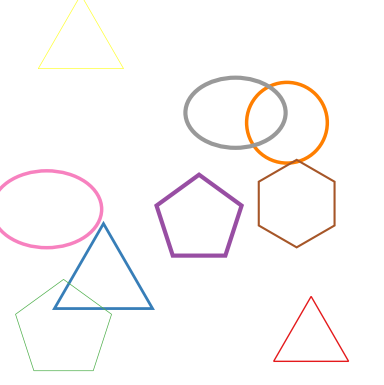[{"shape": "triangle", "thickness": 1, "radius": 0.56, "center": [0.808, 0.118]}, {"shape": "triangle", "thickness": 2, "radius": 0.74, "center": [0.269, 0.272]}, {"shape": "pentagon", "thickness": 0.5, "radius": 0.66, "center": [0.165, 0.143]}, {"shape": "pentagon", "thickness": 3, "radius": 0.58, "center": [0.517, 0.43]}, {"shape": "circle", "thickness": 2.5, "radius": 0.52, "center": [0.745, 0.681]}, {"shape": "triangle", "thickness": 0.5, "radius": 0.64, "center": [0.21, 0.886]}, {"shape": "hexagon", "thickness": 1.5, "radius": 0.57, "center": [0.771, 0.471]}, {"shape": "oval", "thickness": 2.5, "radius": 0.71, "center": [0.121, 0.456]}, {"shape": "oval", "thickness": 3, "radius": 0.65, "center": [0.612, 0.707]}]